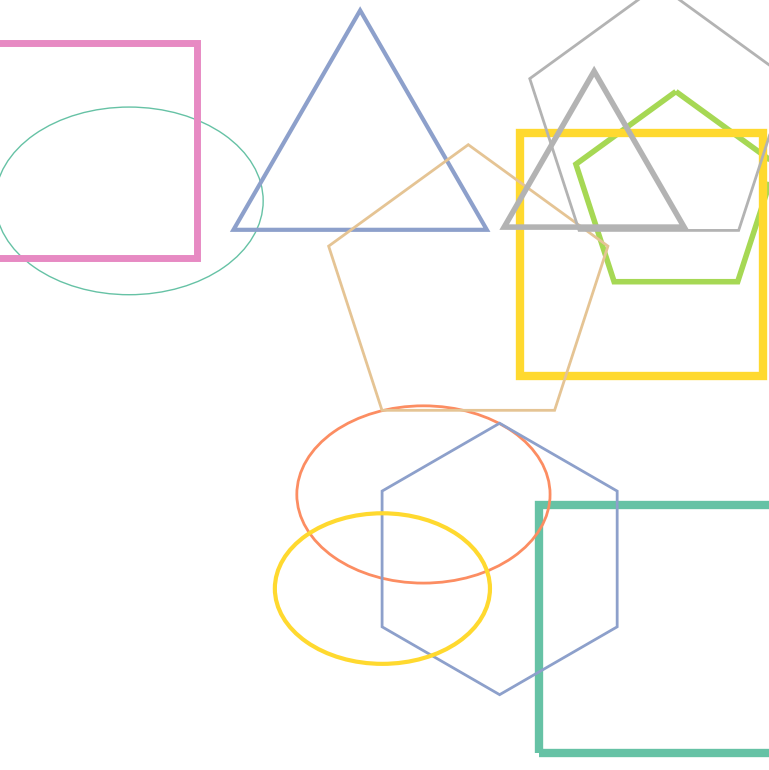[{"shape": "square", "thickness": 3, "radius": 0.8, "center": [0.861, 0.184]}, {"shape": "oval", "thickness": 0.5, "radius": 0.87, "center": [0.168, 0.739]}, {"shape": "oval", "thickness": 1, "radius": 0.82, "center": [0.55, 0.358]}, {"shape": "triangle", "thickness": 1.5, "radius": 0.95, "center": [0.468, 0.797]}, {"shape": "hexagon", "thickness": 1, "radius": 0.88, "center": [0.649, 0.274]}, {"shape": "square", "thickness": 2.5, "radius": 0.7, "center": [0.117, 0.805]}, {"shape": "pentagon", "thickness": 2, "radius": 0.68, "center": [0.878, 0.745]}, {"shape": "oval", "thickness": 1.5, "radius": 0.7, "center": [0.497, 0.236]}, {"shape": "square", "thickness": 3, "radius": 0.79, "center": [0.834, 0.67]}, {"shape": "pentagon", "thickness": 1, "radius": 0.95, "center": [0.608, 0.621]}, {"shape": "triangle", "thickness": 2, "radius": 0.67, "center": [0.772, 0.773]}, {"shape": "pentagon", "thickness": 1, "radius": 0.88, "center": [0.856, 0.843]}]